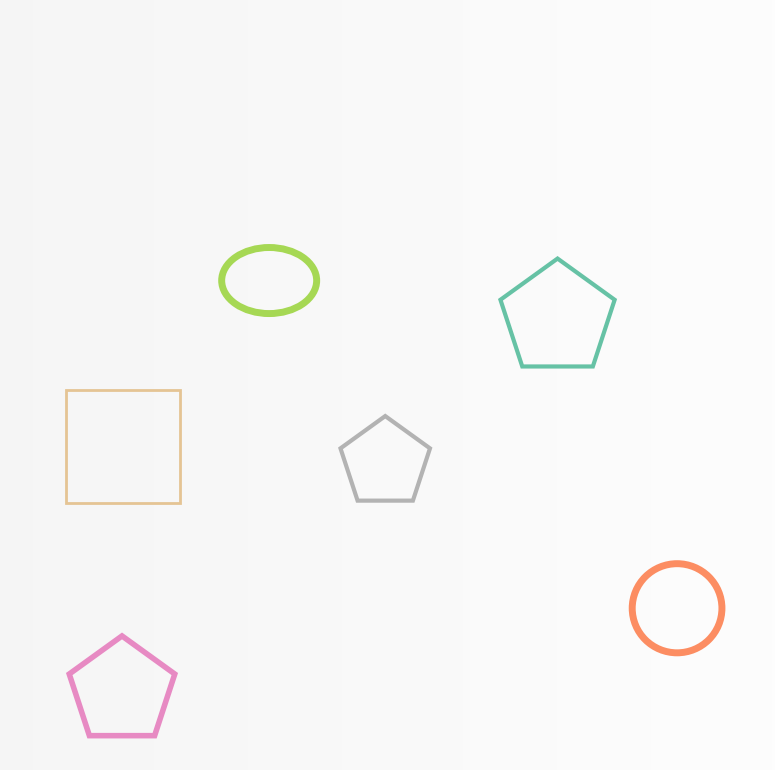[{"shape": "pentagon", "thickness": 1.5, "radius": 0.39, "center": [0.719, 0.587]}, {"shape": "circle", "thickness": 2.5, "radius": 0.29, "center": [0.874, 0.21]}, {"shape": "pentagon", "thickness": 2, "radius": 0.36, "center": [0.157, 0.103]}, {"shape": "oval", "thickness": 2.5, "radius": 0.31, "center": [0.347, 0.636]}, {"shape": "square", "thickness": 1, "radius": 0.37, "center": [0.158, 0.42]}, {"shape": "pentagon", "thickness": 1.5, "radius": 0.3, "center": [0.497, 0.399]}]